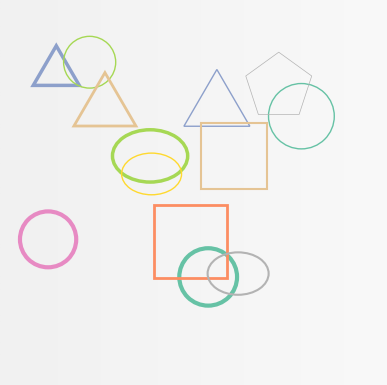[{"shape": "circle", "thickness": 1, "radius": 0.42, "center": [0.778, 0.698]}, {"shape": "circle", "thickness": 3, "radius": 0.37, "center": [0.537, 0.281]}, {"shape": "square", "thickness": 2, "radius": 0.47, "center": [0.493, 0.372]}, {"shape": "triangle", "thickness": 2.5, "radius": 0.34, "center": [0.145, 0.812]}, {"shape": "triangle", "thickness": 1, "radius": 0.49, "center": [0.56, 0.721]}, {"shape": "circle", "thickness": 3, "radius": 0.36, "center": [0.124, 0.378]}, {"shape": "oval", "thickness": 2.5, "radius": 0.49, "center": [0.387, 0.595]}, {"shape": "circle", "thickness": 1, "radius": 0.34, "center": [0.231, 0.838]}, {"shape": "oval", "thickness": 1, "radius": 0.39, "center": [0.391, 0.548]}, {"shape": "square", "thickness": 1.5, "radius": 0.43, "center": [0.603, 0.594]}, {"shape": "triangle", "thickness": 2, "radius": 0.46, "center": [0.271, 0.719]}, {"shape": "pentagon", "thickness": 0.5, "radius": 0.45, "center": [0.719, 0.775]}, {"shape": "oval", "thickness": 1.5, "radius": 0.39, "center": [0.614, 0.289]}]